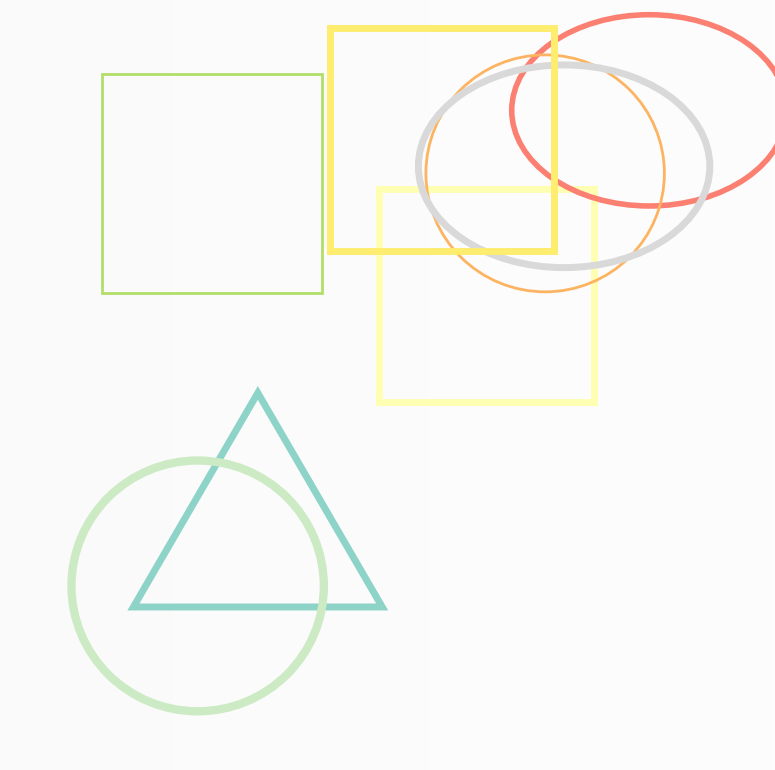[{"shape": "triangle", "thickness": 2.5, "radius": 0.93, "center": [0.333, 0.304]}, {"shape": "square", "thickness": 2.5, "radius": 0.69, "center": [0.628, 0.616]}, {"shape": "oval", "thickness": 2, "radius": 0.89, "center": [0.838, 0.857]}, {"shape": "circle", "thickness": 1, "radius": 0.77, "center": [0.703, 0.775]}, {"shape": "square", "thickness": 1, "radius": 0.71, "center": [0.273, 0.762]}, {"shape": "oval", "thickness": 2.5, "radius": 0.94, "center": [0.728, 0.784]}, {"shape": "circle", "thickness": 3, "radius": 0.81, "center": [0.255, 0.239]}, {"shape": "square", "thickness": 2.5, "radius": 0.72, "center": [0.57, 0.819]}]